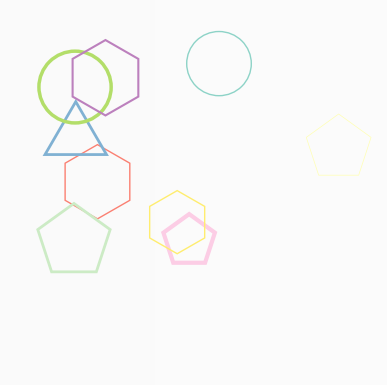[{"shape": "circle", "thickness": 1, "radius": 0.42, "center": [0.565, 0.835]}, {"shape": "pentagon", "thickness": 0.5, "radius": 0.44, "center": [0.874, 0.616]}, {"shape": "hexagon", "thickness": 1, "radius": 0.48, "center": [0.252, 0.528]}, {"shape": "triangle", "thickness": 2, "radius": 0.46, "center": [0.195, 0.644]}, {"shape": "circle", "thickness": 2.5, "radius": 0.47, "center": [0.194, 0.774]}, {"shape": "pentagon", "thickness": 3, "radius": 0.35, "center": [0.488, 0.374]}, {"shape": "hexagon", "thickness": 1.5, "radius": 0.49, "center": [0.272, 0.798]}, {"shape": "pentagon", "thickness": 2, "radius": 0.49, "center": [0.191, 0.373]}, {"shape": "hexagon", "thickness": 1, "radius": 0.41, "center": [0.457, 0.423]}]